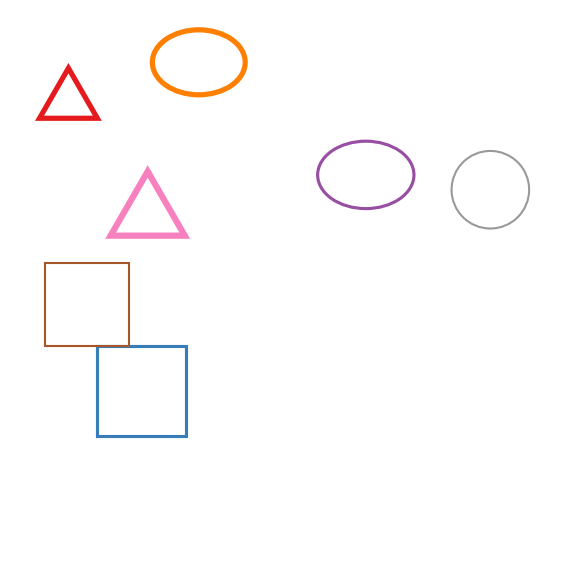[{"shape": "triangle", "thickness": 2.5, "radius": 0.29, "center": [0.119, 0.823]}, {"shape": "square", "thickness": 1.5, "radius": 0.39, "center": [0.245, 0.322]}, {"shape": "oval", "thickness": 1.5, "radius": 0.42, "center": [0.633, 0.696]}, {"shape": "oval", "thickness": 2.5, "radius": 0.4, "center": [0.344, 0.891]}, {"shape": "square", "thickness": 1, "radius": 0.36, "center": [0.151, 0.472]}, {"shape": "triangle", "thickness": 3, "radius": 0.37, "center": [0.256, 0.628]}, {"shape": "circle", "thickness": 1, "radius": 0.34, "center": [0.849, 0.671]}]